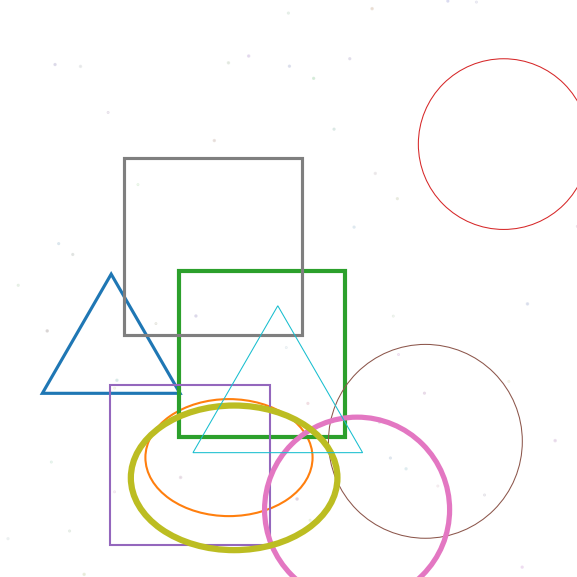[{"shape": "triangle", "thickness": 1.5, "radius": 0.69, "center": [0.193, 0.387]}, {"shape": "oval", "thickness": 1, "radius": 0.72, "center": [0.397, 0.207]}, {"shape": "square", "thickness": 2, "radius": 0.72, "center": [0.454, 0.386]}, {"shape": "circle", "thickness": 0.5, "radius": 0.74, "center": [0.872, 0.75]}, {"shape": "square", "thickness": 1, "radius": 0.69, "center": [0.329, 0.194]}, {"shape": "circle", "thickness": 0.5, "radius": 0.84, "center": [0.737, 0.235]}, {"shape": "circle", "thickness": 2.5, "radius": 0.8, "center": [0.618, 0.117]}, {"shape": "square", "thickness": 1.5, "radius": 0.77, "center": [0.369, 0.572]}, {"shape": "oval", "thickness": 3, "radius": 0.89, "center": [0.405, 0.172]}, {"shape": "triangle", "thickness": 0.5, "radius": 0.85, "center": [0.481, 0.3]}]